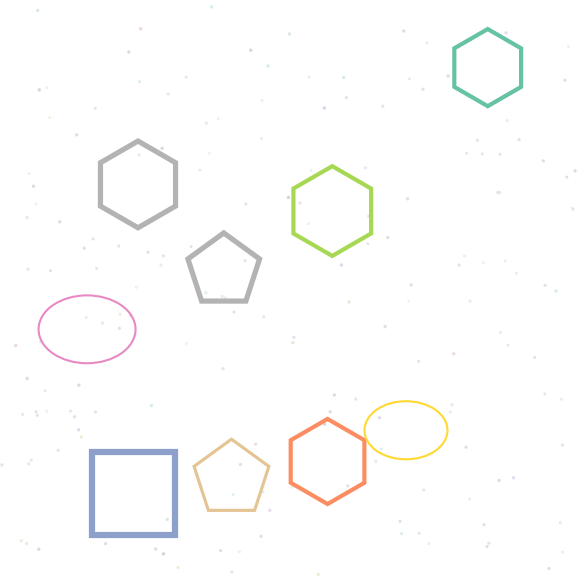[{"shape": "hexagon", "thickness": 2, "radius": 0.33, "center": [0.845, 0.882]}, {"shape": "hexagon", "thickness": 2, "radius": 0.37, "center": [0.567, 0.2]}, {"shape": "square", "thickness": 3, "radius": 0.36, "center": [0.231, 0.145]}, {"shape": "oval", "thickness": 1, "radius": 0.42, "center": [0.151, 0.429]}, {"shape": "hexagon", "thickness": 2, "radius": 0.39, "center": [0.575, 0.634]}, {"shape": "oval", "thickness": 1, "radius": 0.36, "center": [0.703, 0.254]}, {"shape": "pentagon", "thickness": 1.5, "radius": 0.34, "center": [0.401, 0.171]}, {"shape": "hexagon", "thickness": 2.5, "radius": 0.38, "center": [0.239, 0.68]}, {"shape": "pentagon", "thickness": 2.5, "radius": 0.33, "center": [0.387, 0.531]}]